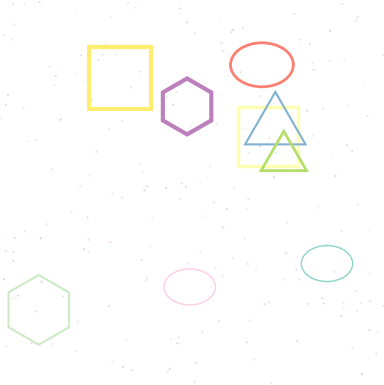[{"shape": "oval", "thickness": 1, "radius": 0.33, "center": [0.849, 0.315]}, {"shape": "square", "thickness": 2.5, "radius": 0.38, "center": [0.696, 0.645]}, {"shape": "oval", "thickness": 2, "radius": 0.41, "center": [0.68, 0.832]}, {"shape": "triangle", "thickness": 1.5, "radius": 0.45, "center": [0.715, 0.67]}, {"shape": "triangle", "thickness": 2, "radius": 0.34, "center": [0.737, 0.591]}, {"shape": "oval", "thickness": 1, "radius": 0.33, "center": [0.493, 0.255]}, {"shape": "hexagon", "thickness": 3, "radius": 0.36, "center": [0.486, 0.724]}, {"shape": "hexagon", "thickness": 1.5, "radius": 0.45, "center": [0.101, 0.195]}, {"shape": "square", "thickness": 3, "radius": 0.4, "center": [0.312, 0.797]}]